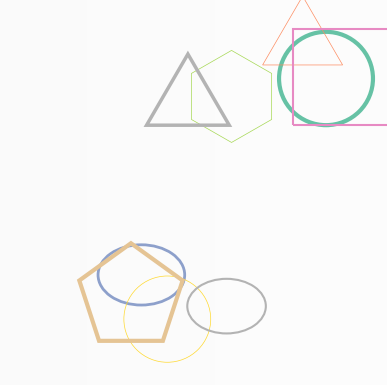[{"shape": "circle", "thickness": 3, "radius": 0.61, "center": [0.841, 0.796]}, {"shape": "triangle", "thickness": 0.5, "radius": 0.6, "center": [0.781, 0.891]}, {"shape": "oval", "thickness": 2, "radius": 0.56, "center": [0.365, 0.286]}, {"shape": "square", "thickness": 1.5, "radius": 0.62, "center": [0.88, 0.8]}, {"shape": "hexagon", "thickness": 0.5, "radius": 0.6, "center": [0.598, 0.75]}, {"shape": "circle", "thickness": 0.5, "radius": 0.56, "center": [0.432, 0.171]}, {"shape": "pentagon", "thickness": 3, "radius": 0.7, "center": [0.338, 0.228]}, {"shape": "triangle", "thickness": 2.5, "radius": 0.62, "center": [0.485, 0.736]}, {"shape": "oval", "thickness": 1.5, "radius": 0.51, "center": [0.585, 0.205]}]